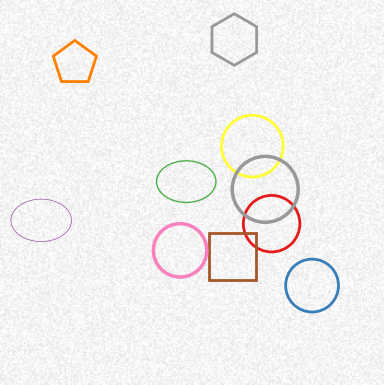[{"shape": "circle", "thickness": 2, "radius": 0.37, "center": [0.705, 0.419]}, {"shape": "circle", "thickness": 2, "radius": 0.34, "center": [0.811, 0.258]}, {"shape": "oval", "thickness": 1, "radius": 0.39, "center": [0.484, 0.528]}, {"shape": "oval", "thickness": 0.5, "radius": 0.39, "center": [0.107, 0.428]}, {"shape": "pentagon", "thickness": 2, "radius": 0.29, "center": [0.194, 0.836]}, {"shape": "circle", "thickness": 2, "radius": 0.4, "center": [0.655, 0.62]}, {"shape": "square", "thickness": 2, "radius": 0.31, "center": [0.604, 0.334]}, {"shape": "circle", "thickness": 2.5, "radius": 0.35, "center": [0.468, 0.35]}, {"shape": "circle", "thickness": 2.5, "radius": 0.43, "center": [0.689, 0.508]}, {"shape": "hexagon", "thickness": 2, "radius": 0.33, "center": [0.609, 0.897]}]